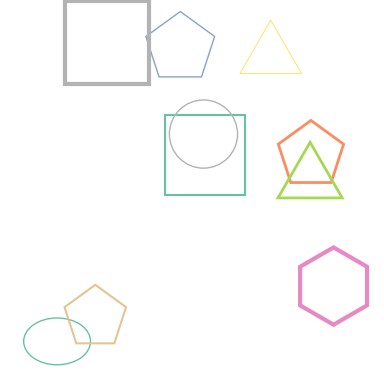[{"shape": "oval", "thickness": 1, "radius": 0.43, "center": [0.148, 0.113]}, {"shape": "square", "thickness": 1.5, "radius": 0.52, "center": [0.532, 0.597]}, {"shape": "pentagon", "thickness": 2, "radius": 0.45, "center": [0.808, 0.598]}, {"shape": "pentagon", "thickness": 1, "radius": 0.47, "center": [0.468, 0.876]}, {"shape": "hexagon", "thickness": 3, "radius": 0.5, "center": [0.866, 0.257]}, {"shape": "triangle", "thickness": 2, "radius": 0.48, "center": [0.805, 0.534]}, {"shape": "triangle", "thickness": 0.5, "radius": 0.46, "center": [0.703, 0.855]}, {"shape": "pentagon", "thickness": 1.5, "radius": 0.42, "center": [0.248, 0.176]}, {"shape": "circle", "thickness": 1, "radius": 0.44, "center": [0.529, 0.652]}, {"shape": "square", "thickness": 3, "radius": 0.54, "center": [0.278, 0.889]}]